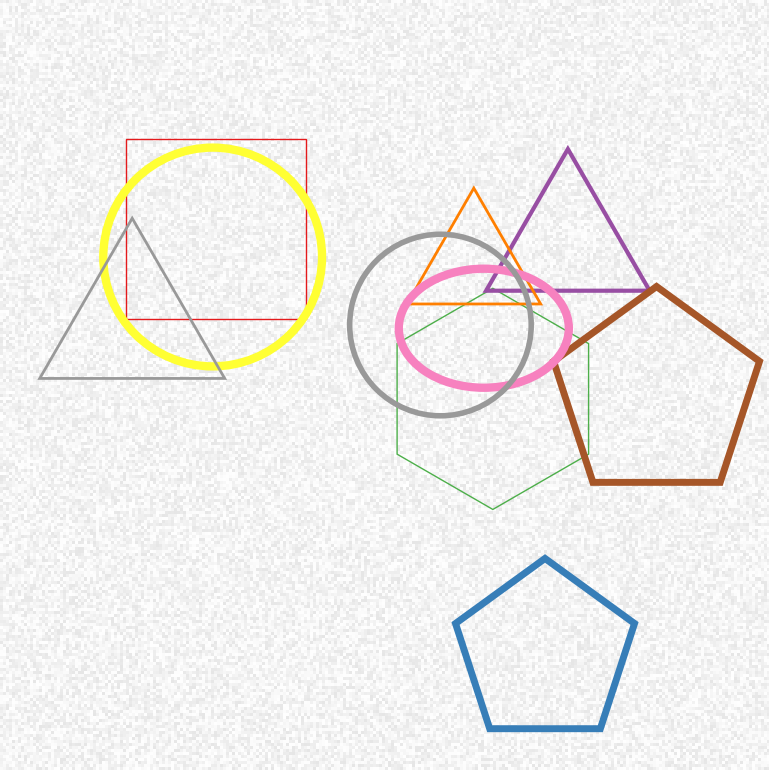[{"shape": "square", "thickness": 0.5, "radius": 0.59, "center": [0.28, 0.702]}, {"shape": "pentagon", "thickness": 2.5, "radius": 0.61, "center": [0.708, 0.153]}, {"shape": "hexagon", "thickness": 0.5, "radius": 0.72, "center": [0.64, 0.482]}, {"shape": "triangle", "thickness": 1.5, "radius": 0.61, "center": [0.737, 0.684]}, {"shape": "triangle", "thickness": 1, "radius": 0.5, "center": [0.615, 0.655]}, {"shape": "circle", "thickness": 3, "radius": 0.71, "center": [0.276, 0.666]}, {"shape": "pentagon", "thickness": 2.5, "radius": 0.7, "center": [0.853, 0.487]}, {"shape": "oval", "thickness": 3, "radius": 0.55, "center": [0.628, 0.574]}, {"shape": "triangle", "thickness": 1, "radius": 0.69, "center": [0.172, 0.578]}, {"shape": "circle", "thickness": 2, "radius": 0.59, "center": [0.572, 0.578]}]